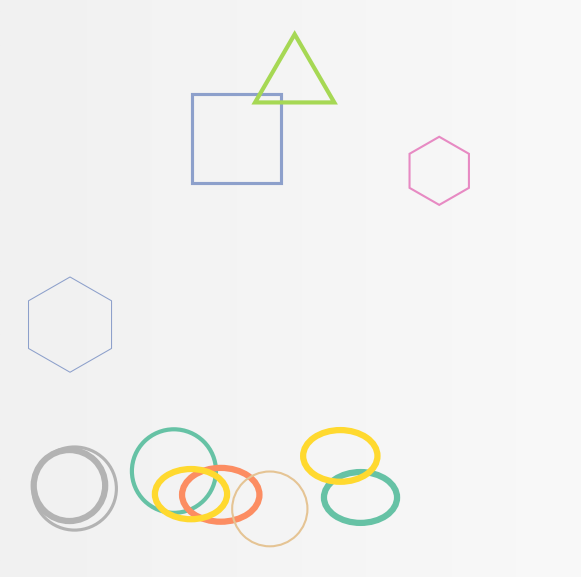[{"shape": "circle", "thickness": 2, "radius": 0.36, "center": [0.299, 0.183]}, {"shape": "oval", "thickness": 3, "radius": 0.31, "center": [0.62, 0.138]}, {"shape": "oval", "thickness": 3, "radius": 0.33, "center": [0.38, 0.142]}, {"shape": "square", "thickness": 1.5, "radius": 0.38, "center": [0.406, 0.76]}, {"shape": "hexagon", "thickness": 0.5, "radius": 0.41, "center": [0.12, 0.437]}, {"shape": "hexagon", "thickness": 1, "radius": 0.29, "center": [0.756, 0.703]}, {"shape": "triangle", "thickness": 2, "radius": 0.39, "center": [0.507, 0.861]}, {"shape": "oval", "thickness": 3, "radius": 0.32, "center": [0.585, 0.21]}, {"shape": "oval", "thickness": 3, "radius": 0.31, "center": [0.329, 0.144]}, {"shape": "circle", "thickness": 1, "radius": 0.32, "center": [0.464, 0.118]}, {"shape": "circle", "thickness": 3, "radius": 0.31, "center": [0.119, 0.158]}, {"shape": "circle", "thickness": 1.5, "radius": 0.36, "center": [0.128, 0.153]}]